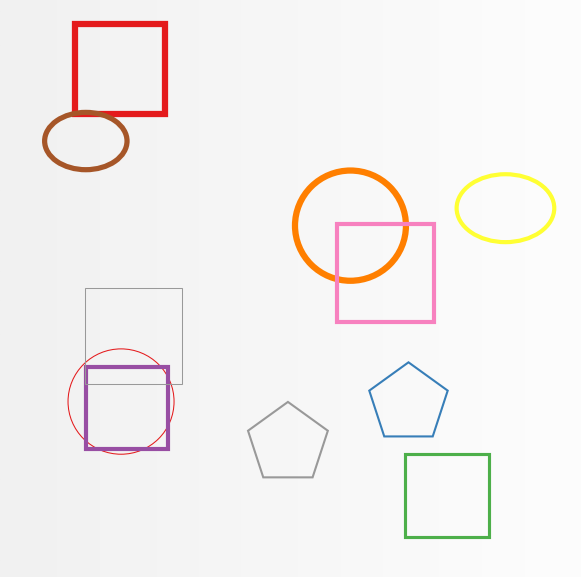[{"shape": "square", "thickness": 3, "radius": 0.39, "center": [0.207, 0.88]}, {"shape": "circle", "thickness": 0.5, "radius": 0.46, "center": [0.208, 0.304]}, {"shape": "pentagon", "thickness": 1, "radius": 0.35, "center": [0.703, 0.301]}, {"shape": "square", "thickness": 1.5, "radius": 0.36, "center": [0.769, 0.141]}, {"shape": "square", "thickness": 2, "radius": 0.36, "center": [0.218, 0.293]}, {"shape": "circle", "thickness": 3, "radius": 0.48, "center": [0.603, 0.608]}, {"shape": "oval", "thickness": 2, "radius": 0.42, "center": [0.87, 0.639]}, {"shape": "oval", "thickness": 2.5, "radius": 0.35, "center": [0.148, 0.755]}, {"shape": "square", "thickness": 2, "radius": 0.42, "center": [0.663, 0.526]}, {"shape": "pentagon", "thickness": 1, "radius": 0.36, "center": [0.495, 0.231]}, {"shape": "square", "thickness": 0.5, "radius": 0.42, "center": [0.23, 0.417]}]